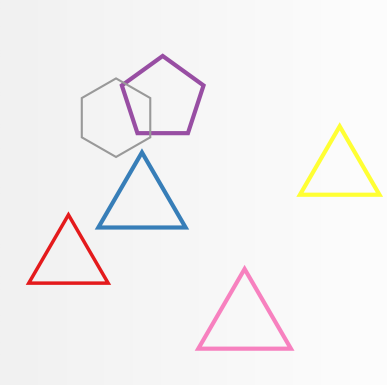[{"shape": "triangle", "thickness": 2.5, "radius": 0.59, "center": [0.177, 0.324]}, {"shape": "triangle", "thickness": 3, "radius": 0.65, "center": [0.366, 0.474]}, {"shape": "pentagon", "thickness": 3, "radius": 0.55, "center": [0.42, 0.744]}, {"shape": "triangle", "thickness": 3, "radius": 0.59, "center": [0.877, 0.553]}, {"shape": "triangle", "thickness": 3, "radius": 0.69, "center": [0.631, 0.163]}, {"shape": "hexagon", "thickness": 1.5, "radius": 0.51, "center": [0.299, 0.694]}]